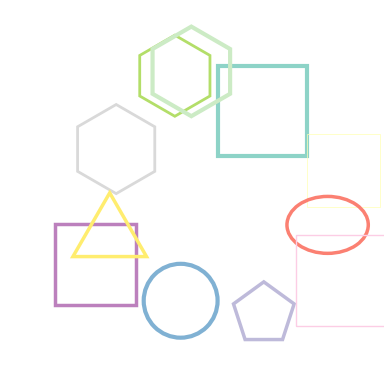[{"shape": "square", "thickness": 3, "radius": 0.58, "center": [0.681, 0.712]}, {"shape": "square", "thickness": 0.5, "radius": 0.47, "center": [0.893, 0.556]}, {"shape": "pentagon", "thickness": 2.5, "radius": 0.41, "center": [0.685, 0.185]}, {"shape": "oval", "thickness": 2.5, "radius": 0.53, "center": [0.851, 0.416]}, {"shape": "circle", "thickness": 3, "radius": 0.48, "center": [0.469, 0.219]}, {"shape": "hexagon", "thickness": 2, "radius": 0.53, "center": [0.454, 0.803]}, {"shape": "square", "thickness": 1, "radius": 0.59, "center": [0.886, 0.272]}, {"shape": "hexagon", "thickness": 2, "radius": 0.58, "center": [0.302, 0.613]}, {"shape": "square", "thickness": 2.5, "radius": 0.53, "center": [0.248, 0.313]}, {"shape": "hexagon", "thickness": 3, "radius": 0.58, "center": [0.497, 0.815]}, {"shape": "triangle", "thickness": 2.5, "radius": 0.55, "center": [0.285, 0.389]}]